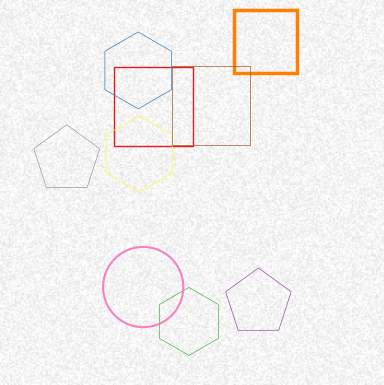[{"shape": "square", "thickness": 1, "radius": 0.51, "center": [0.398, 0.724]}, {"shape": "hexagon", "thickness": 0.5, "radius": 0.5, "center": [0.359, 0.817]}, {"shape": "hexagon", "thickness": 0.5, "radius": 0.44, "center": [0.491, 0.165]}, {"shape": "pentagon", "thickness": 0.5, "radius": 0.45, "center": [0.671, 0.214]}, {"shape": "square", "thickness": 2.5, "radius": 0.41, "center": [0.691, 0.893]}, {"shape": "hexagon", "thickness": 0.5, "radius": 0.5, "center": [0.361, 0.6]}, {"shape": "square", "thickness": 0.5, "radius": 0.51, "center": [0.548, 0.725]}, {"shape": "circle", "thickness": 1.5, "radius": 0.52, "center": [0.372, 0.254]}, {"shape": "pentagon", "thickness": 0.5, "radius": 0.45, "center": [0.173, 0.586]}]